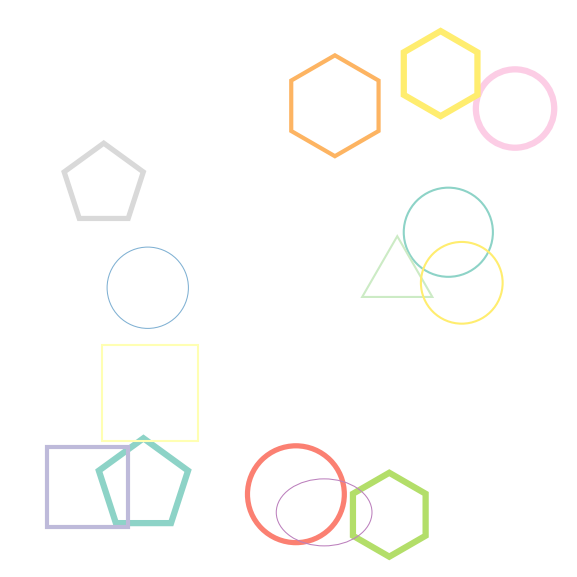[{"shape": "circle", "thickness": 1, "radius": 0.39, "center": [0.776, 0.597]}, {"shape": "pentagon", "thickness": 3, "radius": 0.41, "center": [0.248, 0.159]}, {"shape": "square", "thickness": 1, "radius": 0.42, "center": [0.26, 0.318]}, {"shape": "square", "thickness": 2, "radius": 0.35, "center": [0.152, 0.156]}, {"shape": "circle", "thickness": 2.5, "radius": 0.42, "center": [0.512, 0.143]}, {"shape": "circle", "thickness": 0.5, "radius": 0.35, "center": [0.256, 0.501]}, {"shape": "hexagon", "thickness": 2, "radius": 0.44, "center": [0.58, 0.816]}, {"shape": "hexagon", "thickness": 3, "radius": 0.36, "center": [0.674, 0.108]}, {"shape": "circle", "thickness": 3, "radius": 0.34, "center": [0.892, 0.811]}, {"shape": "pentagon", "thickness": 2.5, "radius": 0.36, "center": [0.18, 0.679]}, {"shape": "oval", "thickness": 0.5, "radius": 0.41, "center": [0.561, 0.112]}, {"shape": "triangle", "thickness": 1, "radius": 0.35, "center": [0.688, 0.52]}, {"shape": "hexagon", "thickness": 3, "radius": 0.37, "center": [0.763, 0.872]}, {"shape": "circle", "thickness": 1, "radius": 0.35, "center": [0.8, 0.509]}]